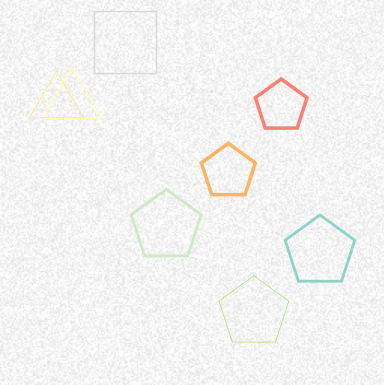[{"shape": "pentagon", "thickness": 2, "radius": 0.48, "center": [0.831, 0.347]}, {"shape": "triangle", "thickness": 1, "radius": 0.44, "center": [0.187, 0.737]}, {"shape": "pentagon", "thickness": 2.5, "radius": 0.35, "center": [0.73, 0.724]}, {"shape": "pentagon", "thickness": 2.5, "radius": 0.37, "center": [0.593, 0.554]}, {"shape": "pentagon", "thickness": 0.5, "radius": 0.48, "center": [0.659, 0.189]}, {"shape": "square", "thickness": 1, "radius": 0.4, "center": [0.325, 0.891]}, {"shape": "pentagon", "thickness": 2, "radius": 0.48, "center": [0.432, 0.413]}, {"shape": "triangle", "thickness": 0.5, "radius": 0.4, "center": [0.147, 0.735]}]